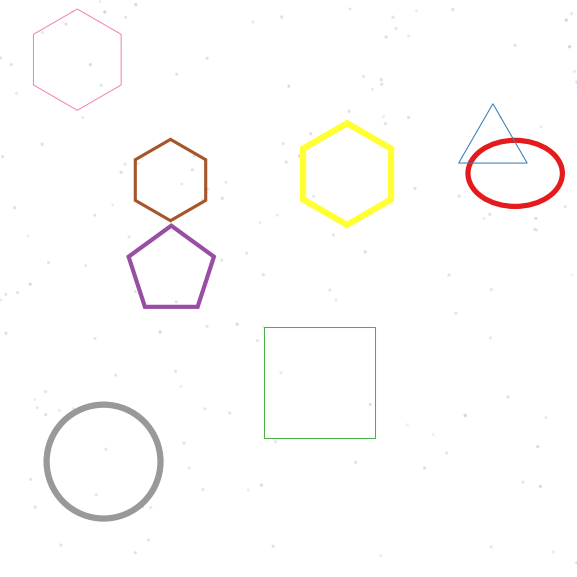[{"shape": "oval", "thickness": 2.5, "radius": 0.41, "center": [0.892, 0.699]}, {"shape": "triangle", "thickness": 0.5, "radius": 0.34, "center": [0.854, 0.751]}, {"shape": "square", "thickness": 0.5, "radius": 0.48, "center": [0.553, 0.336]}, {"shape": "pentagon", "thickness": 2, "radius": 0.39, "center": [0.297, 0.531]}, {"shape": "hexagon", "thickness": 3, "radius": 0.44, "center": [0.601, 0.698]}, {"shape": "hexagon", "thickness": 1.5, "radius": 0.35, "center": [0.295, 0.687]}, {"shape": "hexagon", "thickness": 0.5, "radius": 0.44, "center": [0.134, 0.896]}, {"shape": "circle", "thickness": 3, "radius": 0.49, "center": [0.179, 0.2]}]